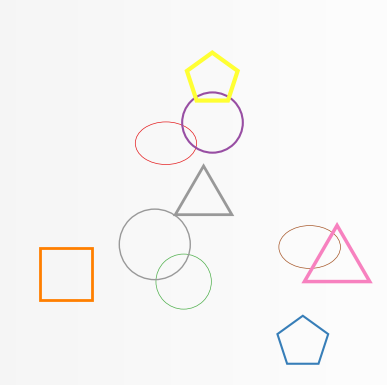[{"shape": "oval", "thickness": 0.5, "radius": 0.4, "center": [0.428, 0.628]}, {"shape": "pentagon", "thickness": 1.5, "radius": 0.34, "center": [0.781, 0.111]}, {"shape": "circle", "thickness": 0.5, "radius": 0.36, "center": [0.474, 0.269]}, {"shape": "circle", "thickness": 1.5, "radius": 0.39, "center": [0.548, 0.682]}, {"shape": "square", "thickness": 2, "radius": 0.34, "center": [0.171, 0.288]}, {"shape": "pentagon", "thickness": 3, "radius": 0.34, "center": [0.548, 0.795]}, {"shape": "oval", "thickness": 0.5, "radius": 0.4, "center": [0.799, 0.358]}, {"shape": "triangle", "thickness": 2.5, "radius": 0.49, "center": [0.87, 0.317]}, {"shape": "circle", "thickness": 1, "radius": 0.46, "center": [0.399, 0.365]}, {"shape": "triangle", "thickness": 2, "radius": 0.42, "center": [0.525, 0.485]}]